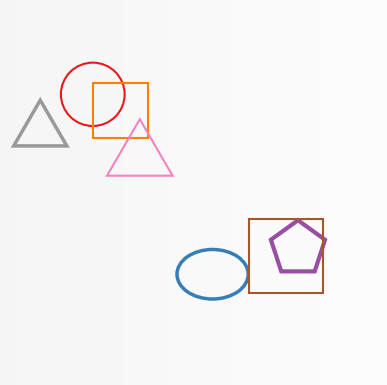[{"shape": "circle", "thickness": 1.5, "radius": 0.41, "center": [0.239, 0.755]}, {"shape": "oval", "thickness": 2.5, "radius": 0.46, "center": [0.549, 0.288]}, {"shape": "pentagon", "thickness": 3, "radius": 0.37, "center": [0.769, 0.355]}, {"shape": "square", "thickness": 1.5, "radius": 0.35, "center": [0.31, 0.712]}, {"shape": "square", "thickness": 1.5, "radius": 0.48, "center": [0.738, 0.335]}, {"shape": "triangle", "thickness": 1.5, "radius": 0.49, "center": [0.361, 0.593]}, {"shape": "triangle", "thickness": 2.5, "radius": 0.4, "center": [0.104, 0.661]}]